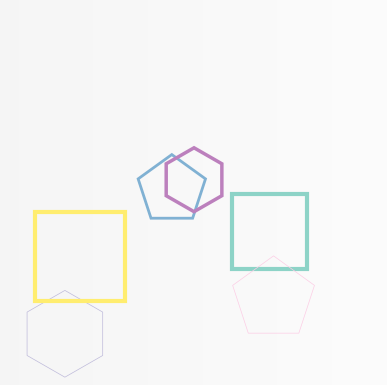[{"shape": "square", "thickness": 3, "radius": 0.48, "center": [0.695, 0.399]}, {"shape": "hexagon", "thickness": 0.5, "radius": 0.56, "center": [0.167, 0.133]}, {"shape": "pentagon", "thickness": 2, "radius": 0.46, "center": [0.443, 0.507]}, {"shape": "pentagon", "thickness": 0.5, "radius": 0.55, "center": [0.706, 0.224]}, {"shape": "hexagon", "thickness": 2.5, "radius": 0.41, "center": [0.501, 0.533]}, {"shape": "square", "thickness": 3, "radius": 0.58, "center": [0.207, 0.334]}]